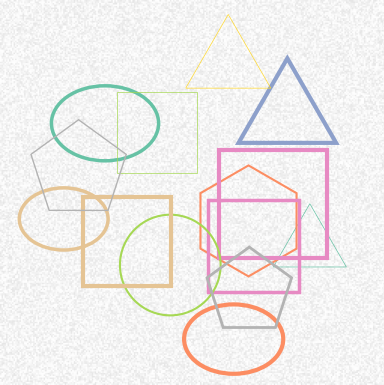[{"shape": "triangle", "thickness": 0.5, "radius": 0.55, "center": [0.805, 0.361]}, {"shape": "oval", "thickness": 2.5, "radius": 0.7, "center": [0.273, 0.68]}, {"shape": "oval", "thickness": 3, "radius": 0.64, "center": [0.607, 0.119]}, {"shape": "hexagon", "thickness": 1.5, "radius": 0.72, "center": [0.645, 0.426]}, {"shape": "triangle", "thickness": 3, "radius": 0.73, "center": [0.746, 0.702]}, {"shape": "square", "thickness": 2.5, "radius": 0.59, "center": [0.658, 0.361]}, {"shape": "square", "thickness": 3, "radius": 0.7, "center": [0.709, 0.469]}, {"shape": "circle", "thickness": 1.5, "radius": 0.65, "center": [0.442, 0.312]}, {"shape": "square", "thickness": 0.5, "radius": 0.52, "center": [0.408, 0.656]}, {"shape": "triangle", "thickness": 0.5, "radius": 0.64, "center": [0.593, 0.835]}, {"shape": "oval", "thickness": 2.5, "radius": 0.58, "center": [0.165, 0.431]}, {"shape": "square", "thickness": 3, "radius": 0.57, "center": [0.33, 0.373]}, {"shape": "pentagon", "thickness": 2, "radius": 0.58, "center": [0.648, 0.243]}, {"shape": "pentagon", "thickness": 1, "radius": 0.65, "center": [0.204, 0.559]}]